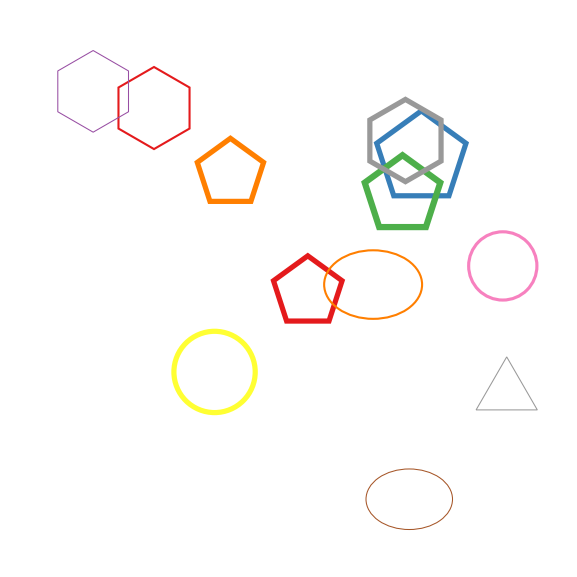[{"shape": "hexagon", "thickness": 1, "radius": 0.36, "center": [0.267, 0.812]}, {"shape": "pentagon", "thickness": 2.5, "radius": 0.31, "center": [0.533, 0.494]}, {"shape": "pentagon", "thickness": 2.5, "radius": 0.41, "center": [0.73, 0.726]}, {"shape": "pentagon", "thickness": 3, "radius": 0.34, "center": [0.697, 0.662]}, {"shape": "hexagon", "thickness": 0.5, "radius": 0.35, "center": [0.161, 0.841]}, {"shape": "pentagon", "thickness": 2.5, "radius": 0.3, "center": [0.399, 0.699]}, {"shape": "oval", "thickness": 1, "radius": 0.42, "center": [0.646, 0.506]}, {"shape": "circle", "thickness": 2.5, "radius": 0.35, "center": [0.372, 0.355]}, {"shape": "oval", "thickness": 0.5, "radius": 0.37, "center": [0.709, 0.135]}, {"shape": "circle", "thickness": 1.5, "radius": 0.3, "center": [0.871, 0.539]}, {"shape": "hexagon", "thickness": 2.5, "radius": 0.36, "center": [0.702, 0.756]}, {"shape": "triangle", "thickness": 0.5, "radius": 0.31, "center": [0.877, 0.32]}]